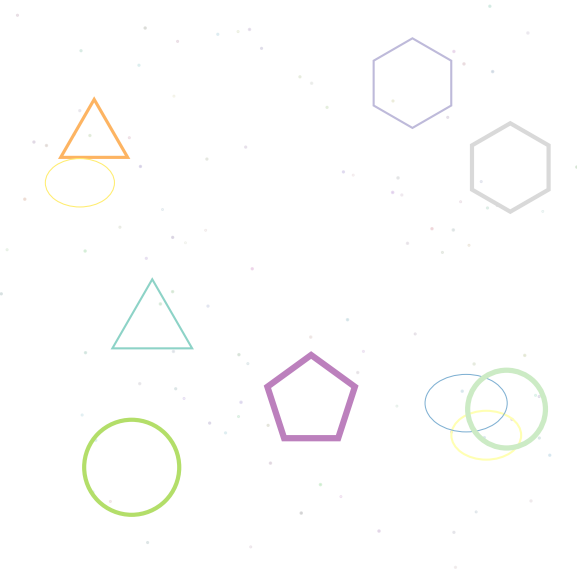[{"shape": "triangle", "thickness": 1, "radius": 0.4, "center": [0.264, 0.436]}, {"shape": "oval", "thickness": 1, "radius": 0.3, "center": [0.842, 0.245]}, {"shape": "hexagon", "thickness": 1, "radius": 0.39, "center": [0.714, 0.855]}, {"shape": "oval", "thickness": 0.5, "radius": 0.36, "center": [0.807, 0.301]}, {"shape": "triangle", "thickness": 1.5, "radius": 0.33, "center": [0.163, 0.76]}, {"shape": "circle", "thickness": 2, "radius": 0.41, "center": [0.228, 0.19]}, {"shape": "hexagon", "thickness": 2, "radius": 0.38, "center": [0.884, 0.709]}, {"shape": "pentagon", "thickness": 3, "radius": 0.4, "center": [0.539, 0.305]}, {"shape": "circle", "thickness": 2.5, "radius": 0.34, "center": [0.877, 0.291]}, {"shape": "oval", "thickness": 0.5, "radius": 0.3, "center": [0.138, 0.683]}]